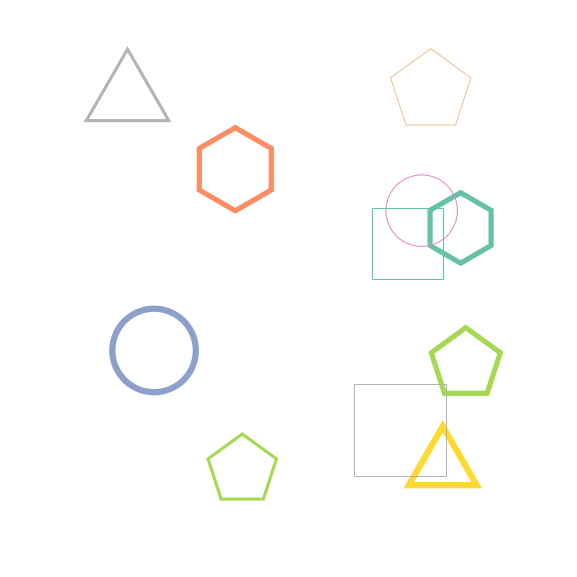[{"shape": "square", "thickness": 0.5, "radius": 0.31, "center": [0.706, 0.577]}, {"shape": "hexagon", "thickness": 2.5, "radius": 0.31, "center": [0.798, 0.605]}, {"shape": "hexagon", "thickness": 2.5, "radius": 0.36, "center": [0.407, 0.706]}, {"shape": "circle", "thickness": 3, "radius": 0.36, "center": [0.267, 0.392]}, {"shape": "circle", "thickness": 0.5, "radius": 0.31, "center": [0.73, 0.634]}, {"shape": "pentagon", "thickness": 1.5, "radius": 0.31, "center": [0.419, 0.185]}, {"shape": "pentagon", "thickness": 2.5, "radius": 0.31, "center": [0.807, 0.369]}, {"shape": "triangle", "thickness": 3, "radius": 0.34, "center": [0.767, 0.193]}, {"shape": "pentagon", "thickness": 0.5, "radius": 0.37, "center": [0.746, 0.842]}, {"shape": "triangle", "thickness": 1.5, "radius": 0.41, "center": [0.221, 0.831]}, {"shape": "square", "thickness": 0.5, "radius": 0.4, "center": [0.692, 0.255]}]